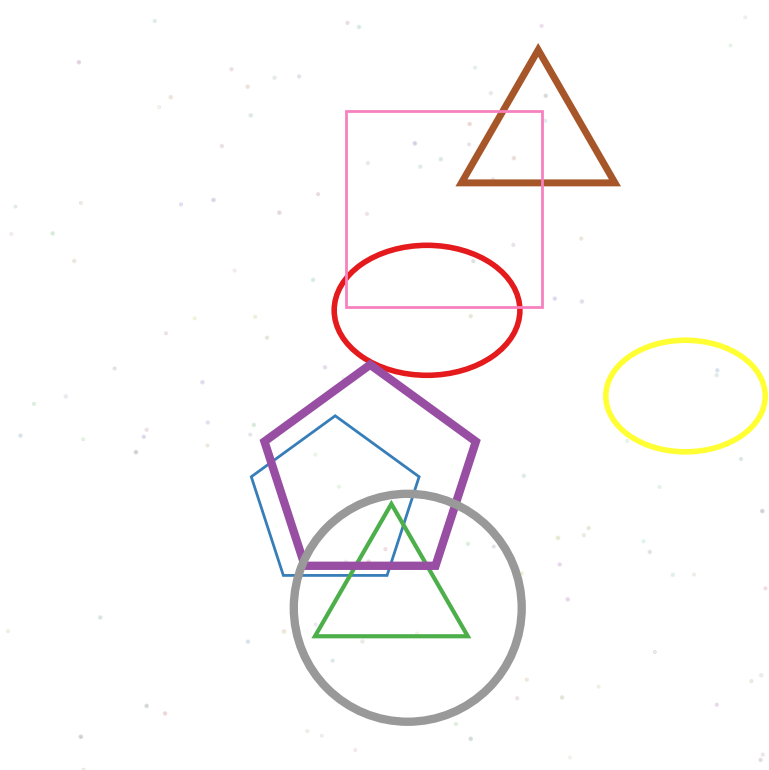[{"shape": "oval", "thickness": 2, "radius": 0.6, "center": [0.555, 0.597]}, {"shape": "pentagon", "thickness": 1, "radius": 0.57, "center": [0.435, 0.345]}, {"shape": "triangle", "thickness": 1.5, "radius": 0.57, "center": [0.508, 0.231]}, {"shape": "pentagon", "thickness": 3, "radius": 0.72, "center": [0.481, 0.382]}, {"shape": "oval", "thickness": 2, "radius": 0.52, "center": [0.89, 0.486]}, {"shape": "triangle", "thickness": 2.5, "radius": 0.58, "center": [0.699, 0.82]}, {"shape": "square", "thickness": 1, "radius": 0.64, "center": [0.576, 0.729]}, {"shape": "circle", "thickness": 3, "radius": 0.74, "center": [0.53, 0.211]}]